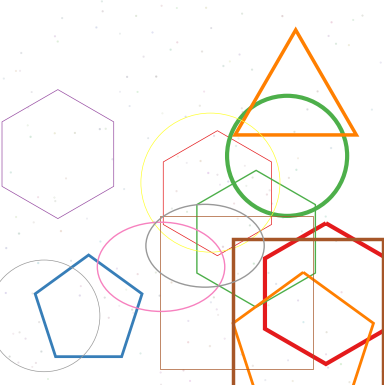[{"shape": "hexagon", "thickness": 3, "radius": 0.91, "center": [0.847, 0.237]}, {"shape": "hexagon", "thickness": 0.5, "radius": 0.81, "center": [0.565, 0.498]}, {"shape": "pentagon", "thickness": 2, "radius": 0.73, "center": [0.23, 0.192]}, {"shape": "hexagon", "thickness": 1, "radius": 0.89, "center": [0.665, 0.38]}, {"shape": "circle", "thickness": 3, "radius": 0.78, "center": [0.746, 0.595]}, {"shape": "hexagon", "thickness": 0.5, "radius": 0.84, "center": [0.15, 0.6]}, {"shape": "pentagon", "thickness": 2, "radius": 0.96, "center": [0.788, 0.101]}, {"shape": "triangle", "thickness": 2.5, "radius": 0.91, "center": [0.768, 0.74]}, {"shape": "circle", "thickness": 0.5, "radius": 0.9, "center": [0.547, 0.526]}, {"shape": "square", "thickness": 2.5, "radius": 0.97, "center": [0.799, 0.186]}, {"shape": "square", "thickness": 0.5, "radius": 0.99, "center": [0.615, 0.239]}, {"shape": "oval", "thickness": 1, "radius": 0.83, "center": [0.418, 0.307]}, {"shape": "oval", "thickness": 1, "radius": 0.77, "center": [0.533, 0.362]}, {"shape": "circle", "thickness": 0.5, "radius": 0.73, "center": [0.114, 0.18]}]